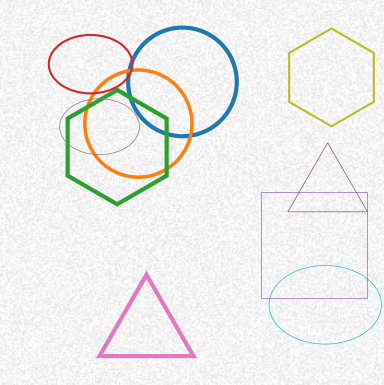[{"shape": "circle", "thickness": 3, "radius": 0.71, "center": [0.474, 0.787]}, {"shape": "circle", "thickness": 2.5, "radius": 0.7, "center": [0.359, 0.679]}, {"shape": "hexagon", "thickness": 3, "radius": 0.74, "center": [0.304, 0.618]}, {"shape": "oval", "thickness": 1.5, "radius": 0.54, "center": [0.235, 0.833]}, {"shape": "square", "thickness": 0.5, "radius": 0.69, "center": [0.815, 0.364]}, {"shape": "triangle", "thickness": 0.5, "radius": 0.6, "center": [0.851, 0.51]}, {"shape": "triangle", "thickness": 3, "radius": 0.7, "center": [0.38, 0.145]}, {"shape": "oval", "thickness": 0.5, "radius": 0.52, "center": [0.259, 0.671]}, {"shape": "hexagon", "thickness": 1.5, "radius": 0.64, "center": [0.861, 0.799]}, {"shape": "oval", "thickness": 0.5, "radius": 0.73, "center": [0.845, 0.208]}]